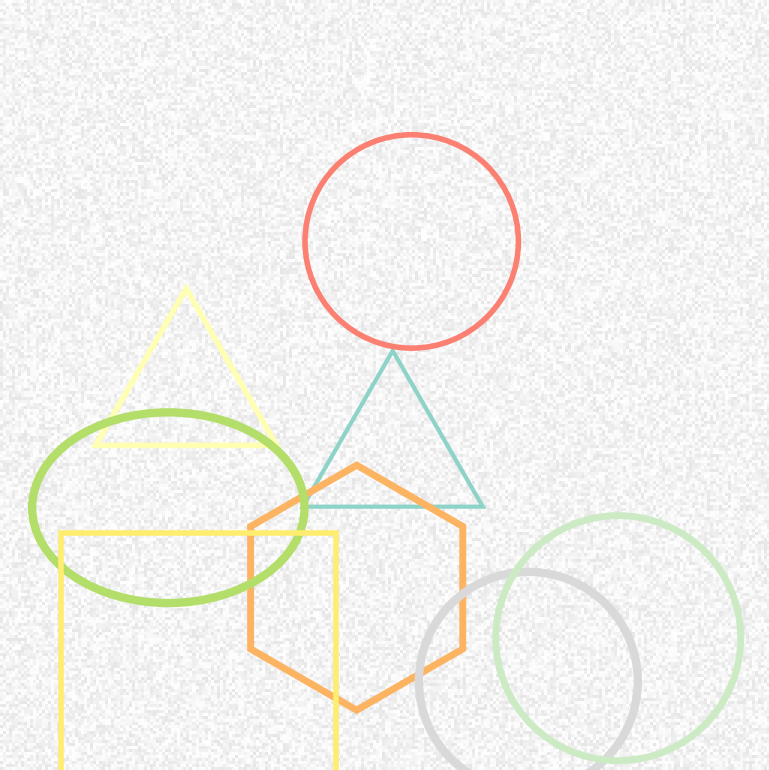[{"shape": "triangle", "thickness": 1.5, "radius": 0.67, "center": [0.51, 0.409]}, {"shape": "triangle", "thickness": 2, "radius": 0.68, "center": [0.242, 0.489]}, {"shape": "circle", "thickness": 2, "radius": 0.69, "center": [0.535, 0.686]}, {"shape": "hexagon", "thickness": 2.5, "radius": 0.8, "center": [0.463, 0.237]}, {"shape": "oval", "thickness": 3, "radius": 0.88, "center": [0.219, 0.341]}, {"shape": "circle", "thickness": 3, "radius": 0.71, "center": [0.686, 0.115]}, {"shape": "circle", "thickness": 2.5, "radius": 0.8, "center": [0.803, 0.171]}, {"shape": "square", "thickness": 2, "radius": 0.89, "center": [0.257, 0.13]}]